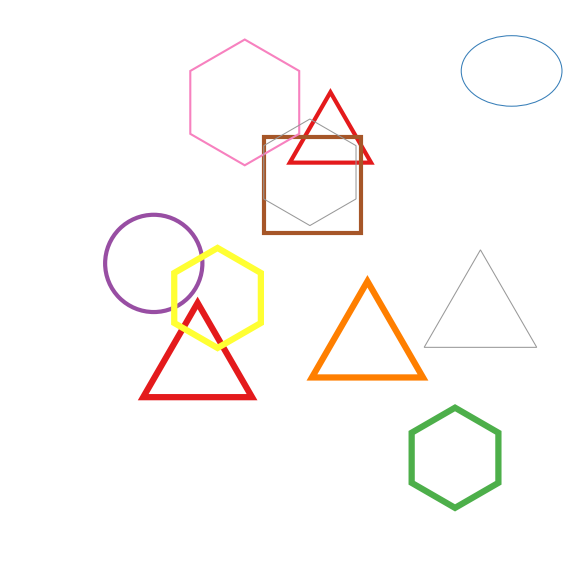[{"shape": "triangle", "thickness": 3, "radius": 0.54, "center": [0.342, 0.366]}, {"shape": "triangle", "thickness": 2, "radius": 0.41, "center": [0.572, 0.758]}, {"shape": "oval", "thickness": 0.5, "radius": 0.44, "center": [0.886, 0.876]}, {"shape": "hexagon", "thickness": 3, "radius": 0.43, "center": [0.788, 0.206]}, {"shape": "circle", "thickness": 2, "radius": 0.42, "center": [0.266, 0.543]}, {"shape": "triangle", "thickness": 3, "radius": 0.55, "center": [0.636, 0.401]}, {"shape": "hexagon", "thickness": 3, "radius": 0.43, "center": [0.377, 0.483]}, {"shape": "square", "thickness": 2, "radius": 0.42, "center": [0.541, 0.679]}, {"shape": "hexagon", "thickness": 1, "radius": 0.54, "center": [0.424, 0.822]}, {"shape": "triangle", "thickness": 0.5, "radius": 0.56, "center": [0.832, 0.454]}, {"shape": "hexagon", "thickness": 0.5, "radius": 0.46, "center": [0.537, 0.701]}]